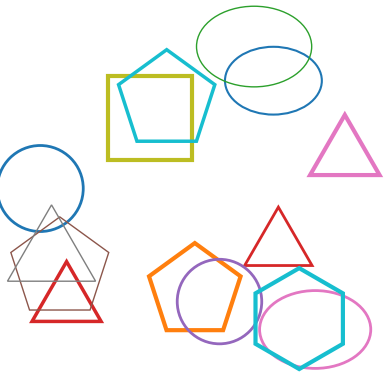[{"shape": "oval", "thickness": 1.5, "radius": 0.63, "center": [0.71, 0.79]}, {"shape": "circle", "thickness": 2, "radius": 0.56, "center": [0.105, 0.51]}, {"shape": "pentagon", "thickness": 3, "radius": 0.63, "center": [0.506, 0.244]}, {"shape": "oval", "thickness": 1, "radius": 0.75, "center": [0.66, 0.879]}, {"shape": "triangle", "thickness": 2.5, "radius": 0.52, "center": [0.173, 0.217]}, {"shape": "triangle", "thickness": 2, "radius": 0.51, "center": [0.723, 0.361]}, {"shape": "circle", "thickness": 2, "radius": 0.55, "center": [0.57, 0.217]}, {"shape": "pentagon", "thickness": 1, "radius": 0.67, "center": [0.155, 0.303]}, {"shape": "oval", "thickness": 2, "radius": 0.72, "center": [0.819, 0.144]}, {"shape": "triangle", "thickness": 3, "radius": 0.52, "center": [0.896, 0.597]}, {"shape": "triangle", "thickness": 1, "radius": 0.66, "center": [0.134, 0.336]}, {"shape": "square", "thickness": 3, "radius": 0.54, "center": [0.39, 0.693]}, {"shape": "hexagon", "thickness": 3, "radius": 0.66, "center": [0.777, 0.173]}, {"shape": "pentagon", "thickness": 2.5, "radius": 0.66, "center": [0.433, 0.74]}]